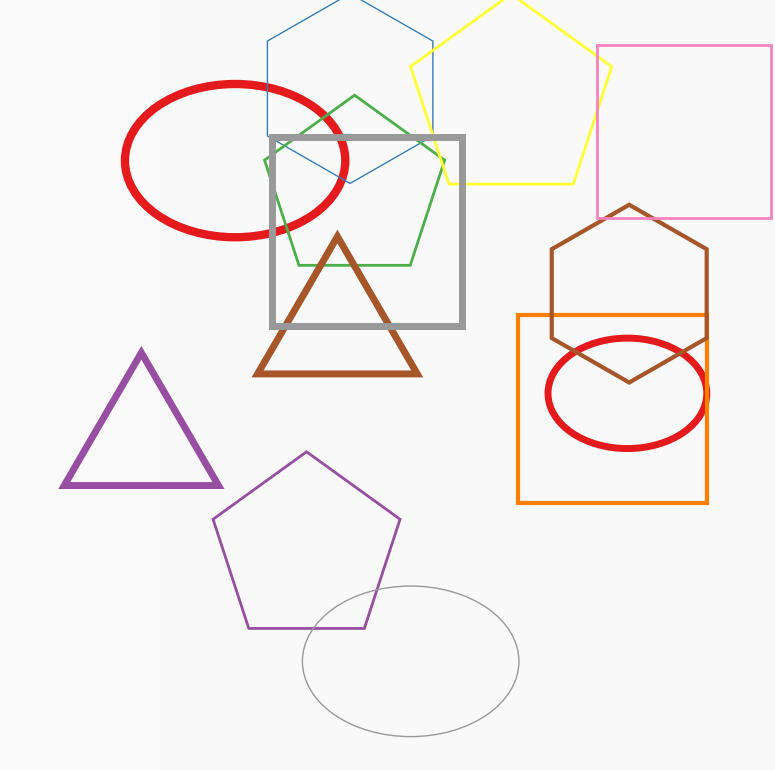[{"shape": "oval", "thickness": 2.5, "radius": 0.51, "center": [0.81, 0.489]}, {"shape": "oval", "thickness": 3, "radius": 0.71, "center": [0.303, 0.791]}, {"shape": "hexagon", "thickness": 0.5, "radius": 0.62, "center": [0.452, 0.885]}, {"shape": "pentagon", "thickness": 1, "radius": 0.61, "center": [0.458, 0.754]}, {"shape": "triangle", "thickness": 2.5, "radius": 0.57, "center": [0.182, 0.427]}, {"shape": "pentagon", "thickness": 1, "radius": 0.63, "center": [0.396, 0.286]}, {"shape": "square", "thickness": 1.5, "radius": 0.61, "center": [0.79, 0.469]}, {"shape": "pentagon", "thickness": 1, "radius": 0.68, "center": [0.659, 0.871]}, {"shape": "triangle", "thickness": 2.5, "radius": 0.59, "center": [0.435, 0.574]}, {"shape": "hexagon", "thickness": 1.5, "radius": 0.58, "center": [0.812, 0.619]}, {"shape": "square", "thickness": 1, "radius": 0.56, "center": [0.883, 0.829]}, {"shape": "oval", "thickness": 0.5, "radius": 0.7, "center": [0.53, 0.141]}, {"shape": "square", "thickness": 2.5, "radius": 0.61, "center": [0.474, 0.7]}]